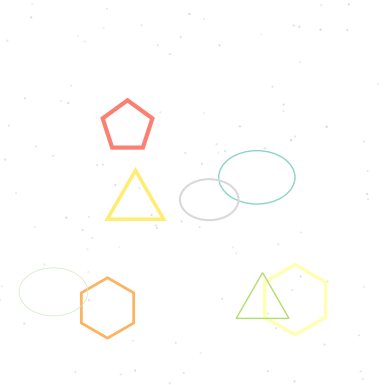[{"shape": "oval", "thickness": 1, "radius": 0.5, "center": [0.667, 0.539]}, {"shape": "hexagon", "thickness": 2.5, "radius": 0.46, "center": [0.766, 0.222]}, {"shape": "pentagon", "thickness": 3, "radius": 0.34, "center": [0.331, 0.672]}, {"shape": "hexagon", "thickness": 2, "radius": 0.39, "center": [0.279, 0.2]}, {"shape": "triangle", "thickness": 1, "radius": 0.4, "center": [0.682, 0.213]}, {"shape": "oval", "thickness": 1.5, "radius": 0.38, "center": [0.543, 0.481]}, {"shape": "oval", "thickness": 0.5, "radius": 0.45, "center": [0.139, 0.242]}, {"shape": "triangle", "thickness": 2.5, "radius": 0.42, "center": [0.352, 0.473]}]